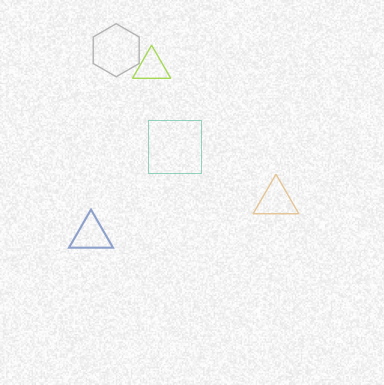[{"shape": "square", "thickness": 0.5, "radius": 0.35, "center": [0.454, 0.619]}, {"shape": "triangle", "thickness": 1.5, "radius": 0.33, "center": [0.236, 0.39]}, {"shape": "triangle", "thickness": 1, "radius": 0.29, "center": [0.394, 0.825]}, {"shape": "triangle", "thickness": 1, "radius": 0.34, "center": [0.717, 0.479]}, {"shape": "hexagon", "thickness": 1, "radius": 0.34, "center": [0.302, 0.87]}]